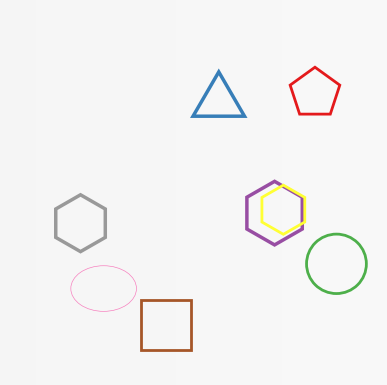[{"shape": "pentagon", "thickness": 2, "radius": 0.34, "center": [0.813, 0.758]}, {"shape": "triangle", "thickness": 2.5, "radius": 0.38, "center": [0.565, 0.737]}, {"shape": "circle", "thickness": 2, "radius": 0.39, "center": [0.868, 0.315]}, {"shape": "hexagon", "thickness": 2.5, "radius": 0.41, "center": [0.709, 0.446]}, {"shape": "hexagon", "thickness": 2, "radius": 0.32, "center": [0.731, 0.455]}, {"shape": "square", "thickness": 2, "radius": 0.32, "center": [0.428, 0.155]}, {"shape": "oval", "thickness": 0.5, "radius": 0.42, "center": [0.267, 0.251]}, {"shape": "hexagon", "thickness": 2.5, "radius": 0.37, "center": [0.208, 0.42]}]